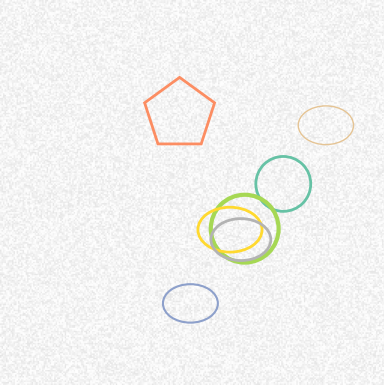[{"shape": "circle", "thickness": 2, "radius": 0.36, "center": [0.736, 0.522]}, {"shape": "pentagon", "thickness": 2, "radius": 0.48, "center": [0.466, 0.703]}, {"shape": "oval", "thickness": 1.5, "radius": 0.36, "center": [0.495, 0.212]}, {"shape": "circle", "thickness": 3, "radius": 0.44, "center": [0.636, 0.406]}, {"shape": "oval", "thickness": 2, "radius": 0.42, "center": [0.597, 0.403]}, {"shape": "oval", "thickness": 1, "radius": 0.36, "center": [0.846, 0.675]}, {"shape": "oval", "thickness": 2, "radius": 0.39, "center": [0.626, 0.378]}]